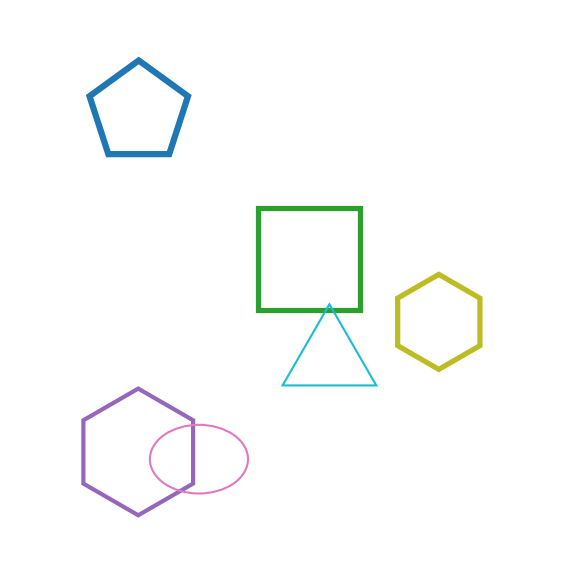[{"shape": "pentagon", "thickness": 3, "radius": 0.45, "center": [0.24, 0.805]}, {"shape": "square", "thickness": 2.5, "radius": 0.44, "center": [0.535, 0.551]}, {"shape": "hexagon", "thickness": 2, "radius": 0.55, "center": [0.239, 0.217]}, {"shape": "oval", "thickness": 1, "radius": 0.42, "center": [0.345, 0.204]}, {"shape": "hexagon", "thickness": 2.5, "radius": 0.41, "center": [0.76, 0.442]}, {"shape": "triangle", "thickness": 1, "radius": 0.47, "center": [0.57, 0.379]}]